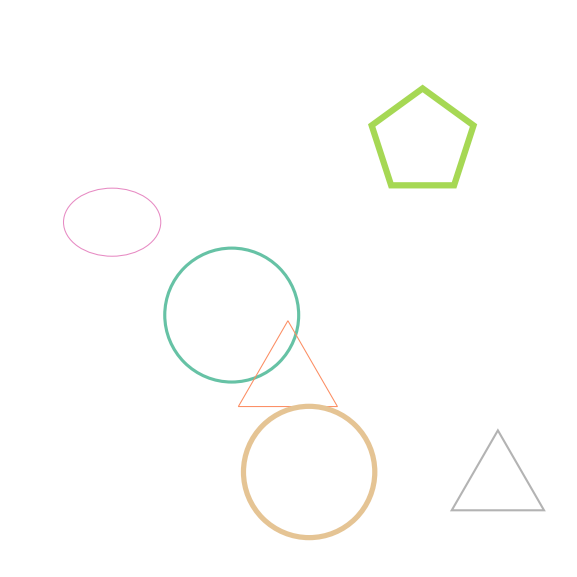[{"shape": "circle", "thickness": 1.5, "radius": 0.58, "center": [0.401, 0.454]}, {"shape": "triangle", "thickness": 0.5, "radius": 0.5, "center": [0.499, 0.345]}, {"shape": "oval", "thickness": 0.5, "radius": 0.42, "center": [0.194, 0.614]}, {"shape": "pentagon", "thickness": 3, "radius": 0.46, "center": [0.732, 0.753]}, {"shape": "circle", "thickness": 2.5, "radius": 0.57, "center": [0.535, 0.182]}, {"shape": "triangle", "thickness": 1, "radius": 0.46, "center": [0.862, 0.162]}]